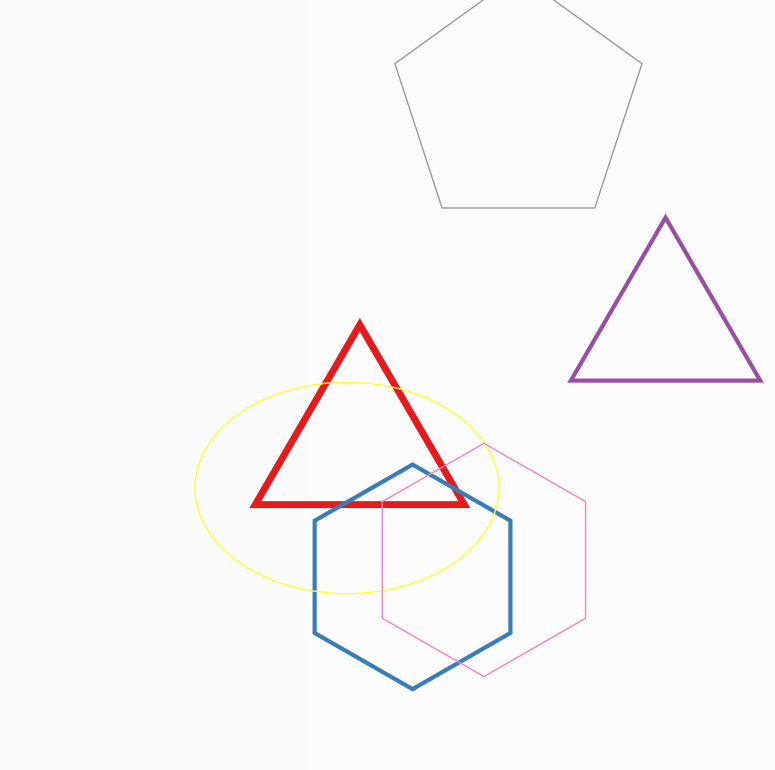[{"shape": "triangle", "thickness": 2.5, "radius": 0.78, "center": [0.464, 0.423]}, {"shape": "hexagon", "thickness": 1.5, "radius": 0.73, "center": [0.532, 0.251]}, {"shape": "triangle", "thickness": 1.5, "radius": 0.71, "center": [0.859, 0.576]}, {"shape": "oval", "thickness": 0.5, "radius": 0.98, "center": [0.448, 0.366]}, {"shape": "hexagon", "thickness": 0.5, "radius": 0.76, "center": [0.624, 0.273]}, {"shape": "pentagon", "thickness": 0.5, "radius": 0.84, "center": [0.669, 0.865]}]